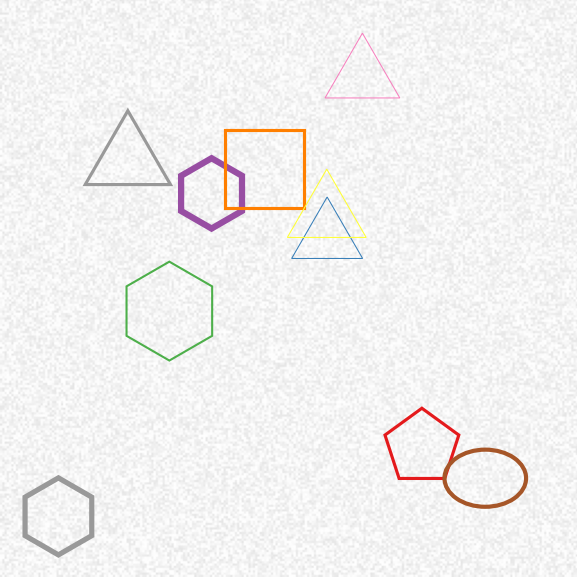[{"shape": "pentagon", "thickness": 1.5, "radius": 0.34, "center": [0.731, 0.225]}, {"shape": "triangle", "thickness": 0.5, "radius": 0.35, "center": [0.566, 0.587]}, {"shape": "hexagon", "thickness": 1, "radius": 0.43, "center": [0.293, 0.46]}, {"shape": "hexagon", "thickness": 3, "radius": 0.3, "center": [0.366, 0.664]}, {"shape": "square", "thickness": 1.5, "radius": 0.34, "center": [0.458, 0.706]}, {"shape": "triangle", "thickness": 0.5, "radius": 0.39, "center": [0.566, 0.627]}, {"shape": "oval", "thickness": 2, "radius": 0.35, "center": [0.84, 0.171]}, {"shape": "triangle", "thickness": 0.5, "radius": 0.37, "center": [0.628, 0.867]}, {"shape": "triangle", "thickness": 1.5, "radius": 0.43, "center": [0.221, 0.722]}, {"shape": "hexagon", "thickness": 2.5, "radius": 0.33, "center": [0.101, 0.105]}]